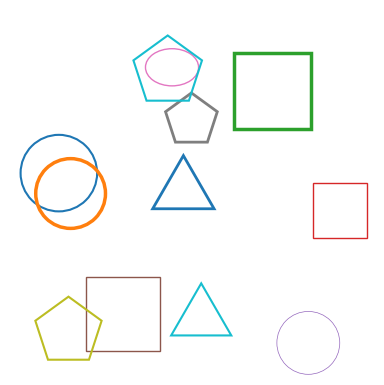[{"shape": "circle", "thickness": 1.5, "radius": 0.5, "center": [0.153, 0.55]}, {"shape": "triangle", "thickness": 2, "radius": 0.46, "center": [0.476, 0.504]}, {"shape": "circle", "thickness": 2.5, "radius": 0.45, "center": [0.183, 0.497]}, {"shape": "square", "thickness": 2.5, "radius": 0.5, "center": [0.709, 0.764]}, {"shape": "square", "thickness": 1, "radius": 0.35, "center": [0.883, 0.453]}, {"shape": "circle", "thickness": 0.5, "radius": 0.41, "center": [0.801, 0.109]}, {"shape": "square", "thickness": 1, "radius": 0.48, "center": [0.321, 0.185]}, {"shape": "oval", "thickness": 1, "radius": 0.34, "center": [0.447, 0.825]}, {"shape": "pentagon", "thickness": 2, "radius": 0.35, "center": [0.497, 0.688]}, {"shape": "pentagon", "thickness": 1.5, "radius": 0.45, "center": [0.178, 0.139]}, {"shape": "pentagon", "thickness": 1.5, "radius": 0.47, "center": [0.436, 0.814]}, {"shape": "triangle", "thickness": 1.5, "radius": 0.45, "center": [0.523, 0.174]}]